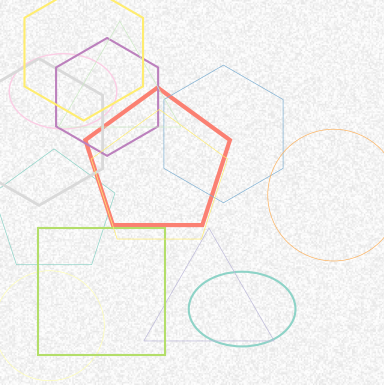[{"shape": "oval", "thickness": 1.5, "radius": 0.69, "center": [0.629, 0.197]}, {"shape": "pentagon", "thickness": 0.5, "radius": 0.83, "center": [0.14, 0.447]}, {"shape": "circle", "thickness": 0.5, "radius": 0.71, "center": [0.128, 0.154]}, {"shape": "triangle", "thickness": 0.5, "radius": 0.98, "center": [0.543, 0.212]}, {"shape": "pentagon", "thickness": 3, "radius": 0.99, "center": [0.409, 0.575]}, {"shape": "hexagon", "thickness": 0.5, "radius": 0.89, "center": [0.581, 0.652]}, {"shape": "circle", "thickness": 0.5, "radius": 0.86, "center": [0.867, 0.493]}, {"shape": "square", "thickness": 1.5, "radius": 0.82, "center": [0.263, 0.242]}, {"shape": "oval", "thickness": 1, "radius": 0.7, "center": [0.164, 0.763]}, {"shape": "hexagon", "thickness": 2, "radius": 0.95, "center": [0.101, 0.657]}, {"shape": "hexagon", "thickness": 1.5, "radius": 0.77, "center": [0.278, 0.748]}, {"shape": "triangle", "thickness": 0.5, "radius": 0.92, "center": [0.311, 0.762]}, {"shape": "pentagon", "thickness": 0.5, "radius": 0.93, "center": [0.414, 0.53]}, {"shape": "hexagon", "thickness": 1.5, "radius": 0.89, "center": [0.218, 0.865]}]